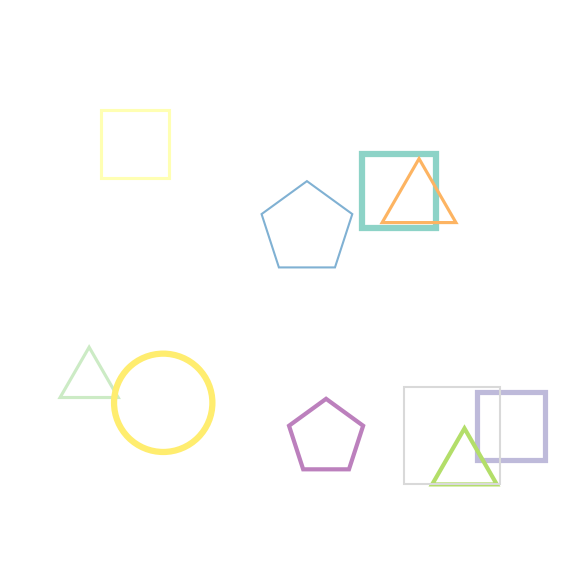[{"shape": "square", "thickness": 3, "radius": 0.32, "center": [0.691, 0.668]}, {"shape": "square", "thickness": 1.5, "radius": 0.3, "center": [0.234, 0.75]}, {"shape": "square", "thickness": 2.5, "radius": 0.29, "center": [0.885, 0.261]}, {"shape": "pentagon", "thickness": 1, "radius": 0.41, "center": [0.531, 0.603]}, {"shape": "triangle", "thickness": 1.5, "radius": 0.37, "center": [0.726, 0.651]}, {"shape": "triangle", "thickness": 2, "radius": 0.32, "center": [0.804, 0.193]}, {"shape": "square", "thickness": 1, "radius": 0.42, "center": [0.783, 0.245]}, {"shape": "pentagon", "thickness": 2, "radius": 0.34, "center": [0.565, 0.241]}, {"shape": "triangle", "thickness": 1.5, "radius": 0.29, "center": [0.154, 0.34]}, {"shape": "circle", "thickness": 3, "radius": 0.43, "center": [0.283, 0.302]}]